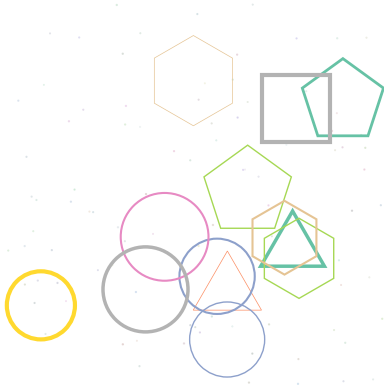[{"shape": "pentagon", "thickness": 2, "radius": 0.55, "center": [0.891, 0.737]}, {"shape": "triangle", "thickness": 2.5, "radius": 0.48, "center": [0.76, 0.356]}, {"shape": "triangle", "thickness": 0.5, "radius": 0.51, "center": [0.591, 0.246]}, {"shape": "circle", "thickness": 1.5, "radius": 0.49, "center": [0.564, 0.282]}, {"shape": "circle", "thickness": 1, "radius": 0.49, "center": [0.59, 0.118]}, {"shape": "circle", "thickness": 1.5, "radius": 0.57, "center": [0.428, 0.385]}, {"shape": "pentagon", "thickness": 1, "radius": 0.6, "center": [0.643, 0.504]}, {"shape": "hexagon", "thickness": 1, "radius": 0.52, "center": [0.777, 0.329]}, {"shape": "circle", "thickness": 3, "radius": 0.44, "center": [0.106, 0.207]}, {"shape": "hexagon", "thickness": 0.5, "radius": 0.59, "center": [0.502, 0.791]}, {"shape": "hexagon", "thickness": 1.5, "radius": 0.48, "center": [0.739, 0.383]}, {"shape": "circle", "thickness": 2.5, "radius": 0.55, "center": [0.378, 0.248]}, {"shape": "square", "thickness": 3, "radius": 0.44, "center": [0.769, 0.718]}]